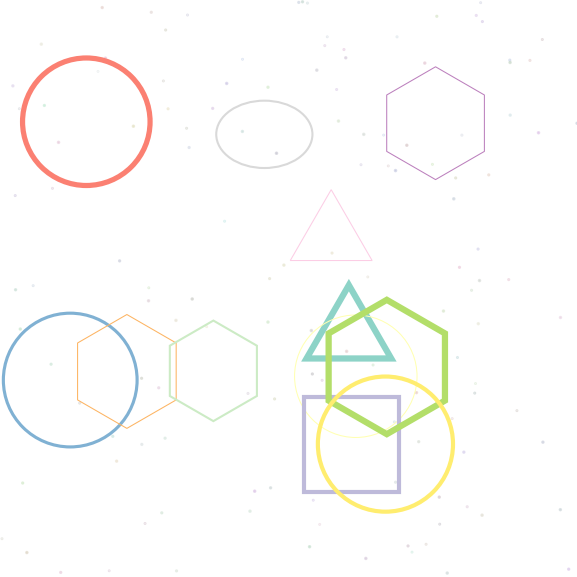[{"shape": "triangle", "thickness": 3, "radius": 0.42, "center": [0.604, 0.421]}, {"shape": "circle", "thickness": 0.5, "radius": 0.53, "center": [0.616, 0.348]}, {"shape": "square", "thickness": 2, "radius": 0.41, "center": [0.608, 0.229]}, {"shape": "circle", "thickness": 2.5, "radius": 0.55, "center": [0.149, 0.788]}, {"shape": "circle", "thickness": 1.5, "radius": 0.58, "center": [0.122, 0.341]}, {"shape": "hexagon", "thickness": 0.5, "radius": 0.49, "center": [0.22, 0.356]}, {"shape": "hexagon", "thickness": 3, "radius": 0.58, "center": [0.67, 0.364]}, {"shape": "triangle", "thickness": 0.5, "radius": 0.41, "center": [0.573, 0.589]}, {"shape": "oval", "thickness": 1, "radius": 0.42, "center": [0.458, 0.767]}, {"shape": "hexagon", "thickness": 0.5, "radius": 0.49, "center": [0.754, 0.786]}, {"shape": "hexagon", "thickness": 1, "radius": 0.44, "center": [0.369, 0.357]}, {"shape": "circle", "thickness": 2, "radius": 0.59, "center": [0.667, 0.23]}]